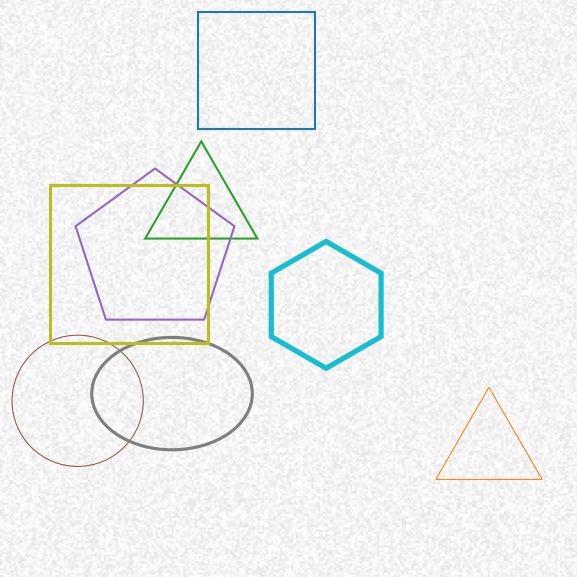[{"shape": "square", "thickness": 1, "radius": 0.51, "center": [0.444, 0.877]}, {"shape": "triangle", "thickness": 0.5, "radius": 0.53, "center": [0.847, 0.222]}, {"shape": "triangle", "thickness": 1, "radius": 0.56, "center": [0.349, 0.642]}, {"shape": "pentagon", "thickness": 1, "radius": 0.72, "center": [0.268, 0.563]}, {"shape": "circle", "thickness": 0.5, "radius": 0.57, "center": [0.134, 0.305]}, {"shape": "oval", "thickness": 1.5, "radius": 0.7, "center": [0.298, 0.318]}, {"shape": "square", "thickness": 1.5, "radius": 0.68, "center": [0.223, 0.542]}, {"shape": "hexagon", "thickness": 2.5, "radius": 0.55, "center": [0.565, 0.471]}]